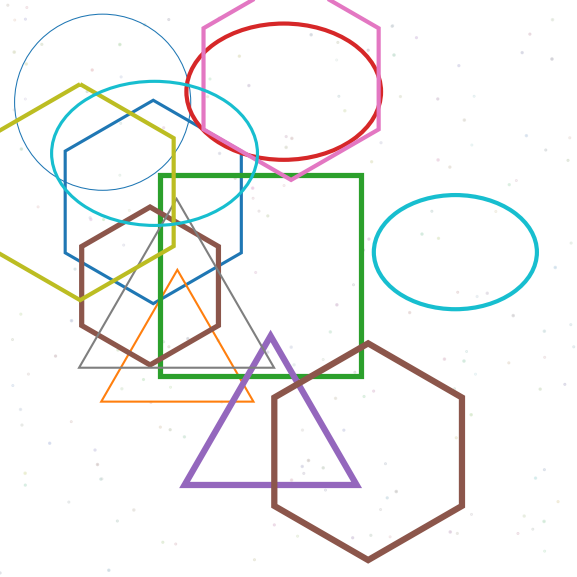[{"shape": "hexagon", "thickness": 1.5, "radius": 0.88, "center": [0.265, 0.649]}, {"shape": "circle", "thickness": 0.5, "radius": 0.76, "center": [0.178, 0.822]}, {"shape": "triangle", "thickness": 1, "radius": 0.76, "center": [0.307, 0.38]}, {"shape": "square", "thickness": 2.5, "radius": 0.87, "center": [0.451, 0.523]}, {"shape": "oval", "thickness": 2, "radius": 0.84, "center": [0.491, 0.84]}, {"shape": "triangle", "thickness": 3, "radius": 0.86, "center": [0.469, 0.245]}, {"shape": "hexagon", "thickness": 3, "radius": 0.94, "center": [0.637, 0.217]}, {"shape": "hexagon", "thickness": 2.5, "radius": 0.68, "center": [0.26, 0.504]}, {"shape": "hexagon", "thickness": 2, "radius": 0.88, "center": [0.504, 0.863]}, {"shape": "triangle", "thickness": 1, "radius": 0.97, "center": [0.306, 0.46]}, {"shape": "hexagon", "thickness": 2, "radius": 0.94, "center": [0.139, 0.666]}, {"shape": "oval", "thickness": 1.5, "radius": 0.89, "center": [0.268, 0.734]}, {"shape": "oval", "thickness": 2, "radius": 0.71, "center": [0.789, 0.563]}]